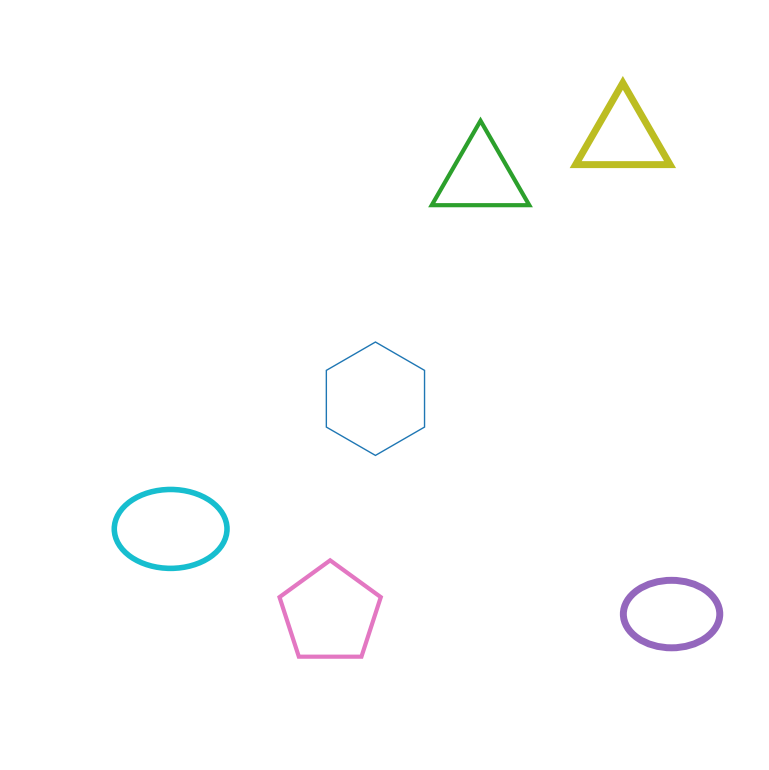[{"shape": "hexagon", "thickness": 0.5, "radius": 0.37, "center": [0.488, 0.482]}, {"shape": "triangle", "thickness": 1.5, "radius": 0.37, "center": [0.624, 0.77]}, {"shape": "oval", "thickness": 2.5, "radius": 0.31, "center": [0.872, 0.203]}, {"shape": "pentagon", "thickness": 1.5, "radius": 0.35, "center": [0.429, 0.203]}, {"shape": "triangle", "thickness": 2.5, "radius": 0.35, "center": [0.809, 0.822]}, {"shape": "oval", "thickness": 2, "radius": 0.37, "center": [0.222, 0.313]}]